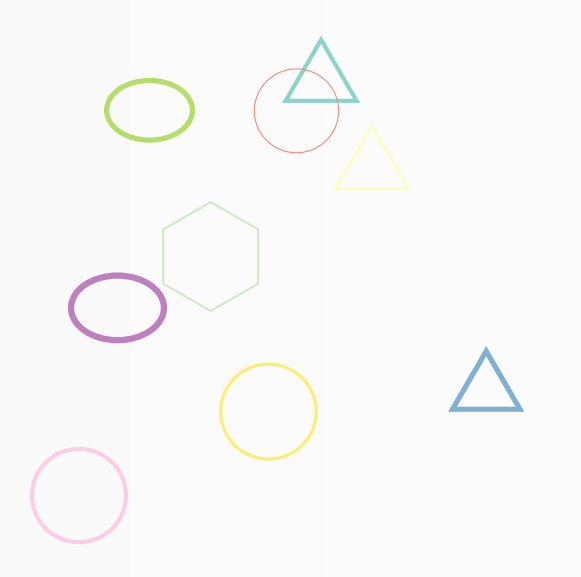[{"shape": "triangle", "thickness": 2, "radius": 0.35, "center": [0.552, 0.86]}, {"shape": "triangle", "thickness": 1, "radius": 0.37, "center": [0.64, 0.709]}, {"shape": "circle", "thickness": 0.5, "radius": 0.36, "center": [0.51, 0.807]}, {"shape": "triangle", "thickness": 2.5, "radius": 0.34, "center": [0.837, 0.324]}, {"shape": "oval", "thickness": 2.5, "radius": 0.37, "center": [0.257, 0.808]}, {"shape": "circle", "thickness": 2, "radius": 0.4, "center": [0.136, 0.141]}, {"shape": "oval", "thickness": 3, "radius": 0.4, "center": [0.202, 0.466]}, {"shape": "hexagon", "thickness": 1, "radius": 0.47, "center": [0.362, 0.555]}, {"shape": "circle", "thickness": 1.5, "radius": 0.41, "center": [0.462, 0.286]}]